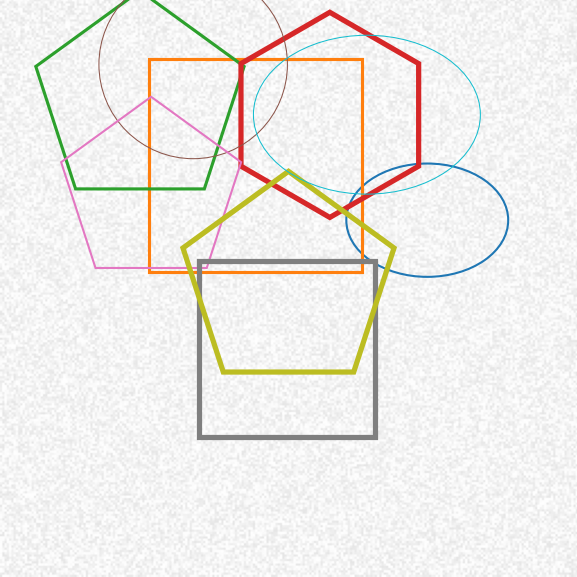[{"shape": "oval", "thickness": 1, "radius": 0.7, "center": [0.74, 0.618]}, {"shape": "square", "thickness": 1.5, "radius": 0.92, "center": [0.442, 0.713]}, {"shape": "pentagon", "thickness": 1.5, "radius": 0.95, "center": [0.242, 0.825]}, {"shape": "hexagon", "thickness": 2.5, "radius": 0.89, "center": [0.571, 0.8]}, {"shape": "circle", "thickness": 0.5, "radius": 0.82, "center": [0.334, 0.888]}, {"shape": "pentagon", "thickness": 1, "radius": 0.82, "center": [0.262, 0.668]}, {"shape": "square", "thickness": 2.5, "radius": 0.76, "center": [0.497, 0.395]}, {"shape": "pentagon", "thickness": 2.5, "radius": 0.96, "center": [0.5, 0.51]}, {"shape": "oval", "thickness": 0.5, "radius": 0.98, "center": [0.635, 0.801]}]